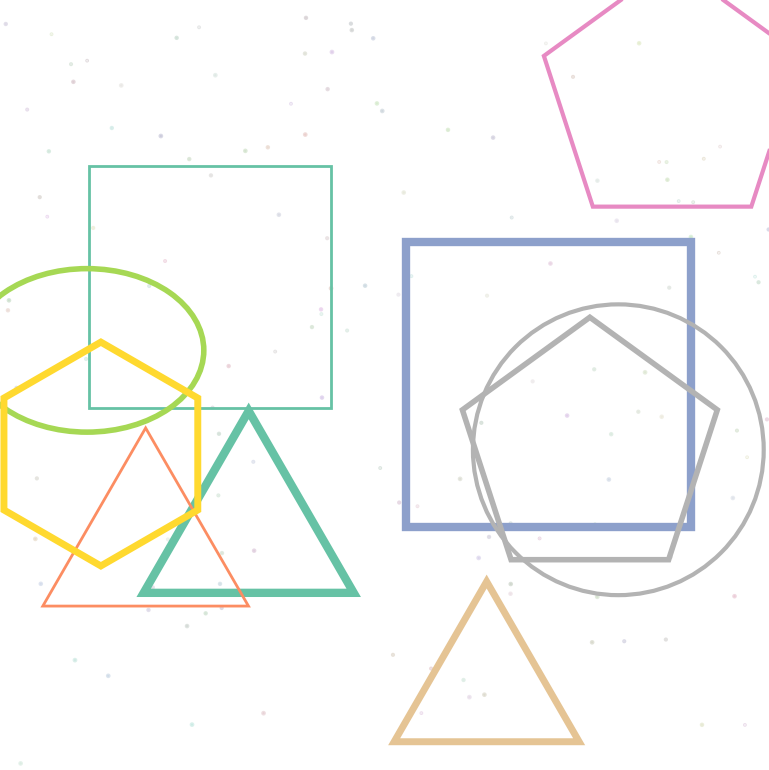[{"shape": "square", "thickness": 1, "radius": 0.79, "center": [0.273, 0.628]}, {"shape": "triangle", "thickness": 3, "radius": 0.79, "center": [0.323, 0.309]}, {"shape": "triangle", "thickness": 1, "radius": 0.77, "center": [0.189, 0.29]}, {"shape": "square", "thickness": 3, "radius": 0.92, "center": [0.712, 0.501]}, {"shape": "pentagon", "thickness": 1.5, "radius": 0.88, "center": [0.873, 0.873]}, {"shape": "oval", "thickness": 2, "radius": 0.76, "center": [0.113, 0.545]}, {"shape": "hexagon", "thickness": 2.5, "radius": 0.73, "center": [0.131, 0.41]}, {"shape": "triangle", "thickness": 2.5, "radius": 0.69, "center": [0.632, 0.106]}, {"shape": "pentagon", "thickness": 2, "radius": 0.87, "center": [0.766, 0.414]}, {"shape": "circle", "thickness": 1.5, "radius": 0.94, "center": [0.803, 0.416]}]